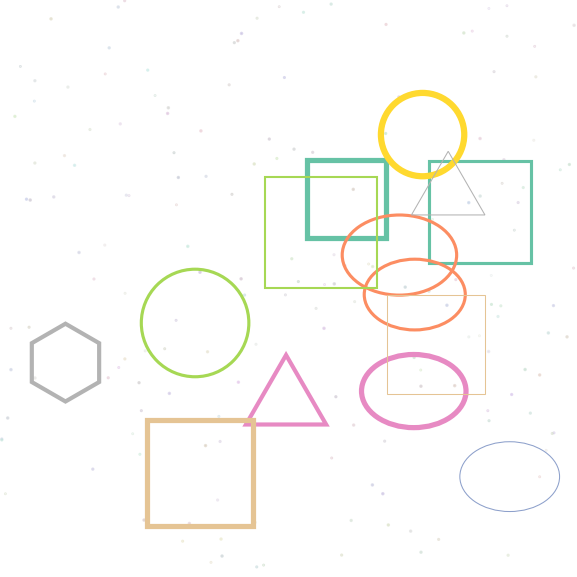[{"shape": "square", "thickness": 1.5, "radius": 0.44, "center": [0.831, 0.632]}, {"shape": "square", "thickness": 2.5, "radius": 0.34, "center": [0.6, 0.654]}, {"shape": "oval", "thickness": 1.5, "radius": 0.44, "center": [0.718, 0.489]}, {"shape": "oval", "thickness": 1.5, "radius": 0.5, "center": [0.692, 0.557]}, {"shape": "oval", "thickness": 0.5, "radius": 0.43, "center": [0.883, 0.174]}, {"shape": "oval", "thickness": 2.5, "radius": 0.45, "center": [0.716, 0.322]}, {"shape": "triangle", "thickness": 2, "radius": 0.4, "center": [0.495, 0.304]}, {"shape": "square", "thickness": 1, "radius": 0.48, "center": [0.555, 0.597]}, {"shape": "circle", "thickness": 1.5, "radius": 0.47, "center": [0.338, 0.44]}, {"shape": "circle", "thickness": 3, "radius": 0.36, "center": [0.732, 0.766]}, {"shape": "square", "thickness": 2.5, "radius": 0.46, "center": [0.347, 0.181]}, {"shape": "square", "thickness": 0.5, "radius": 0.43, "center": [0.755, 0.403]}, {"shape": "hexagon", "thickness": 2, "radius": 0.34, "center": [0.113, 0.371]}, {"shape": "triangle", "thickness": 0.5, "radius": 0.37, "center": [0.776, 0.664]}]